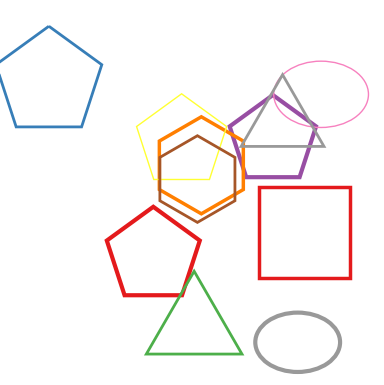[{"shape": "pentagon", "thickness": 3, "radius": 0.63, "center": [0.398, 0.336]}, {"shape": "square", "thickness": 2.5, "radius": 0.59, "center": [0.791, 0.396]}, {"shape": "pentagon", "thickness": 2, "radius": 0.72, "center": [0.127, 0.787]}, {"shape": "triangle", "thickness": 2, "radius": 0.72, "center": [0.504, 0.152]}, {"shape": "pentagon", "thickness": 3, "radius": 0.59, "center": [0.709, 0.635]}, {"shape": "hexagon", "thickness": 2.5, "radius": 0.63, "center": [0.523, 0.571]}, {"shape": "pentagon", "thickness": 1, "radius": 0.62, "center": [0.472, 0.633]}, {"shape": "hexagon", "thickness": 2, "radius": 0.56, "center": [0.513, 0.535]}, {"shape": "oval", "thickness": 1, "radius": 0.62, "center": [0.834, 0.755]}, {"shape": "triangle", "thickness": 2, "radius": 0.62, "center": [0.734, 0.682]}, {"shape": "oval", "thickness": 3, "radius": 0.55, "center": [0.773, 0.111]}]